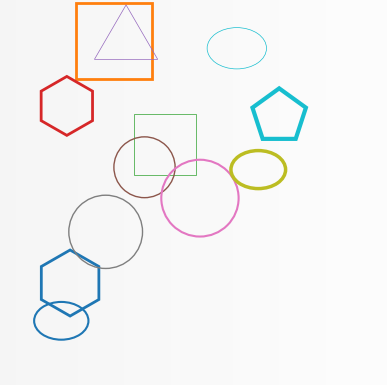[{"shape": "oval", "thickness": 1.5, "radius": 0.35, "center": [0.158, 0.167]}, {"shape": "hexagon", "thickness": 2, "radius": 0.43, "center": [0.181, 0.265]}, {"shape": "square", "thickness": 2, "radius": 0.49, "center": [0.294, 0.892]}, {"shape": "square", "thickness": 0.5, "radius": 0.4, "center": [0.427, 0.624]}, {"shape": "hexagon", "thickness": 2, "radius": 0.38, "center": [0.172, 0.725]}, {"shape": "triangle", "thickness": 0.5, "radius": 0.47, "center": [0.325, 0.893]}, {"shape": "circle", "thickness": 1, "radius": 0.39, "center": [0.373, 0.566]}, {"shape": "circle", "thickness": 1.5, "radius": 0.5, "center": [0.516, 0.485]}, {"shape": "circle", "thickness": 1, "radius": 0.48, "center": [0.273, 0.398]}, {"shape": "oval", "thickness": 2.5, "radius": 0.35, "center": [0.667, 0.559]}, {"shape": "oval", "thickness": 0.5, "radius": 0.38, "center": [0.611, 0.875]}, {"shape": "pentagon", "thickness": 3, "radius": 0.36, "center": [0.72, 0.698]}]